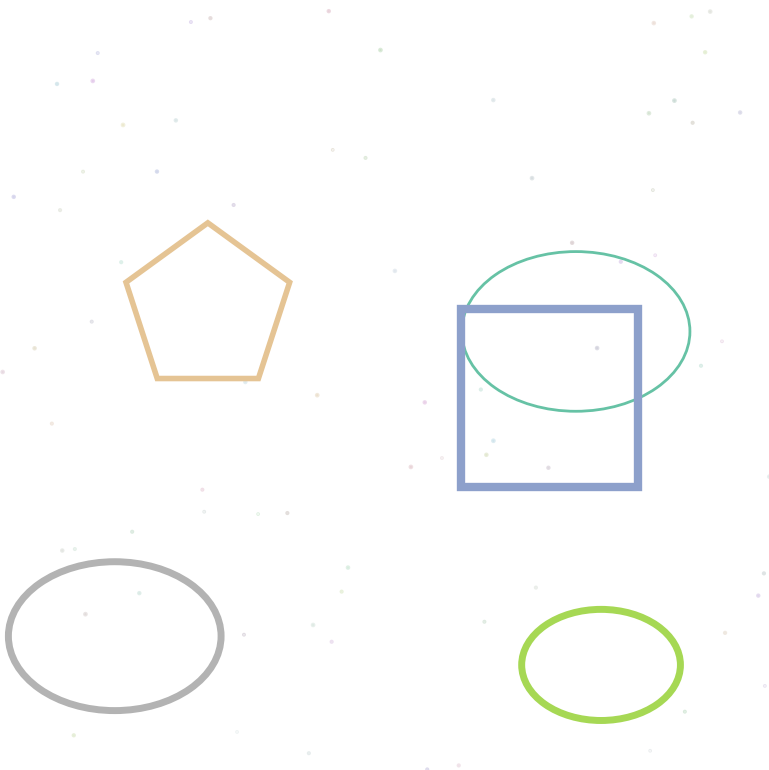[{"shape": "oval", "thickness": 1, "radius": 0.74, "center": [0.748, 0.57]}, {"shape": "square", "thickness": 3, "radius": 0.58, "center": [0.714, 0.483]}, {"shape": "oval", "thickness": 2.5, "radius": 0.52, "center": [0.781, 0.136]}, {"shape": "pentagon", "thickness": 2, "radius": 0.56, "center": [0.27, 0.599]}, {"shape": "oval", "thickness": 2.5, "radius": 0.69, "center": [0.149, 0.174]}]